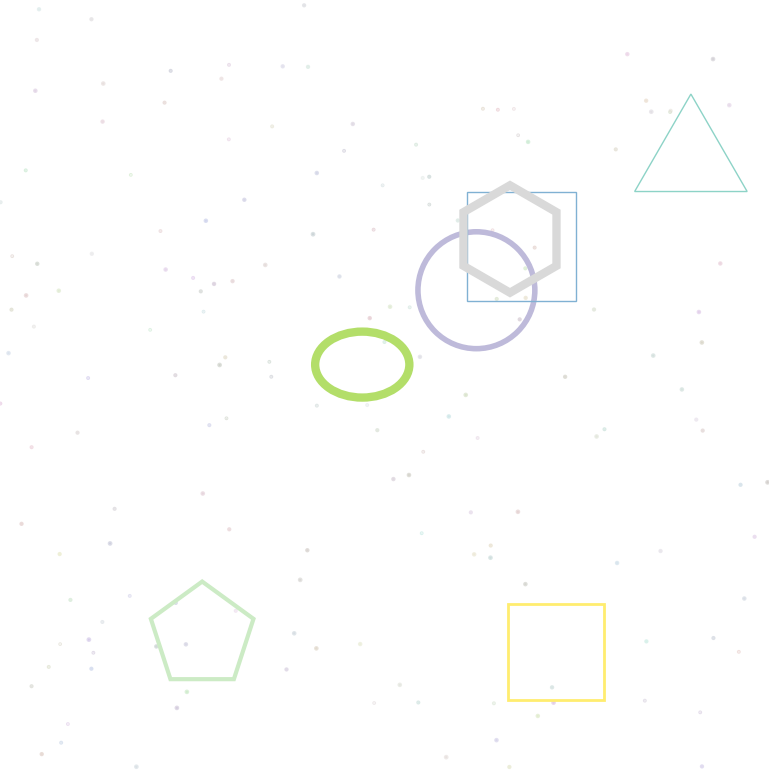[{"shape": "triangle", "thickness": 0.5, "radius": 0.42, "center": [0.897, 0.793]}, {"shape": "circle", "thickness": 2, "radius": 0.38, "center": [0.619, 0.623]}, {"shape": "square", "thickness": 0.5, "radius": 0.35, "center": [0.678, 0.68]}, {"shape": "oval", "thickness": 3, "radius": 0.31, "center": [0.47, 0.526]}, {"shape": "hexagon", "thickness": 3, "radius": 0.35, "center": [0.662, 0.69]}, {"shape": "pentagon", "thickness": 1.5, "radius": 0.35, "center": [0.263, 0.175]}, {"shape": "square", "thickness": 1, "radius": 0.31, "center": [0.722, 0.153]}]